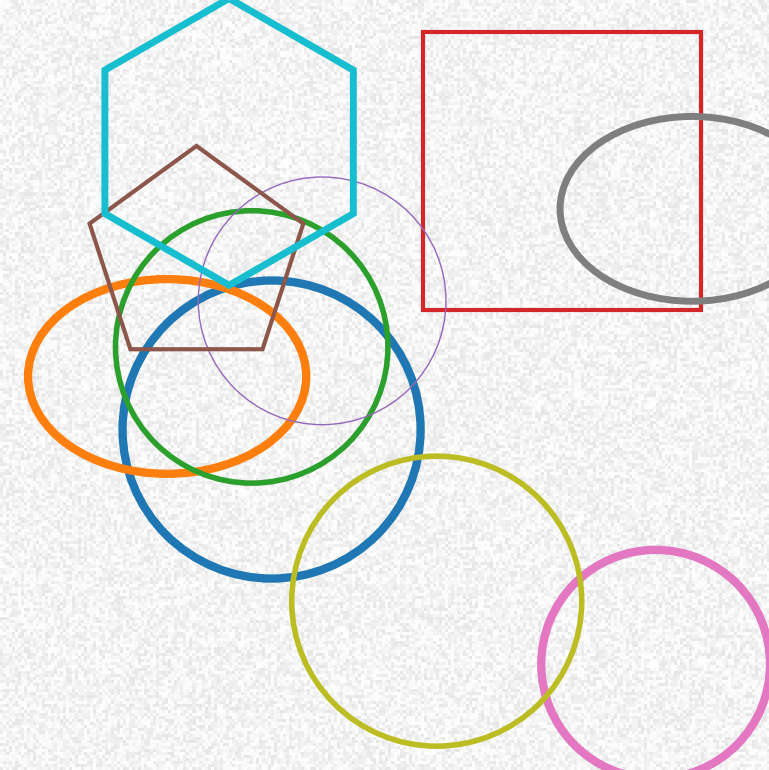[{"shape": "circle", "thickness": 3, "radius": 0.97, "center": [0.353, 0.442]}, {"shape": "oval", "thickness": 3, "radius": 0.9, "center": [0.217, 0.511]}, {"shape": "circle", "thickness": 2, "radius": 0.88, "center": [0.327, 0.549]}, {"shape": "square", "thickness": 1.5, "radius": 0.9, "center": [0.73, 0.778]}, {"shape": "circle", "thickness": 0.5, "radius": 0.8, "center": [0.418, 0.609]}, {"shape": "pentagon", "thickness": 1.5, "radius": 0.73, "center": [0.255, 0.664]}, {"shape": "circle", "thickness": 3, "radius": 0.74, "center": [0.851, 0.137]}, {"shape": "oval", "thickness": 2.5, "radius": 0.86, "center": [0.899, 0.729]}, {"shape": "circle", "thickness": 2, "radius": 0.94, "center": [0.567, 0.219]}, {"shape": "hexagon", "thickness": 2.5, "radius": 0.93, "center": [0.298, 0.816]}]